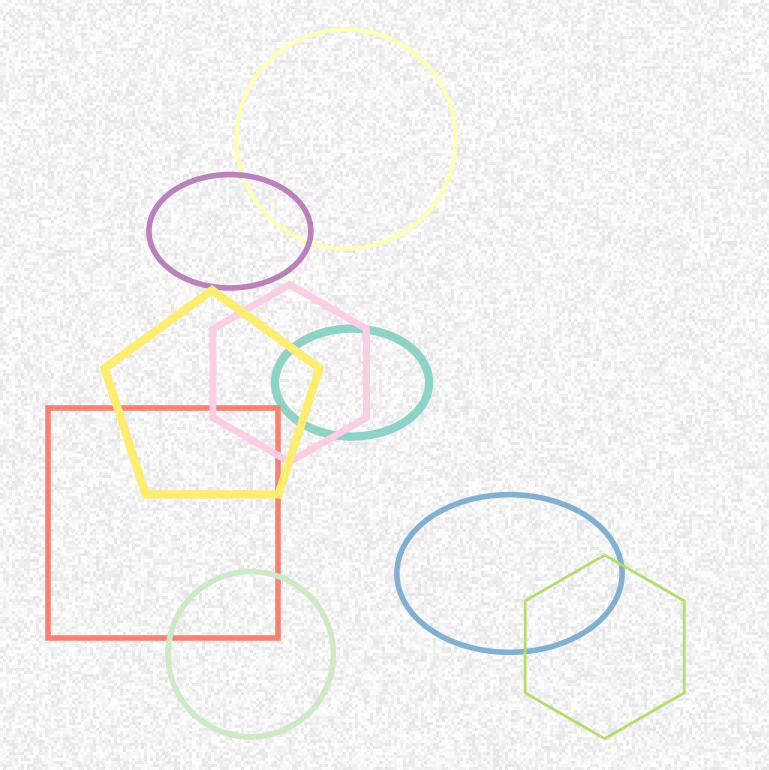[{"shape": "oval", "thickness": 3, "radius": 0.5, "center": [0.457, 0.503]}, {"shape": "circle", "thickness": 1.5, "radius": 0.71, "center": [0.449, 0.819]}, {"shape": "square", "thickness": 2, "radius": 0.75, "center": [0.212, 0.32]}, {"shape": "oval", "thickness": 2, "radius": 0.73, "center": [0.662, 0.255]}, {"shape": "hexagon", "thickness": 1, "radius": 0.6, "center": [0.785, 0.16]}, {"shape": "hexagon", "thickness": 2.5, "radius": 0.58, "center": [0.376, 0.515]}, {"shape": "oval", "thickness": 2, "radius": 0.53, "center": [0.299, 0.7]}, {"shape": "circle", "thickness": 2, "radius": 0.54, "center": [0.326, 0.15]}, {"shape": "pentagon", "thickness": 3, "radius": 0.73, "center": [0.275, 0.477]}]